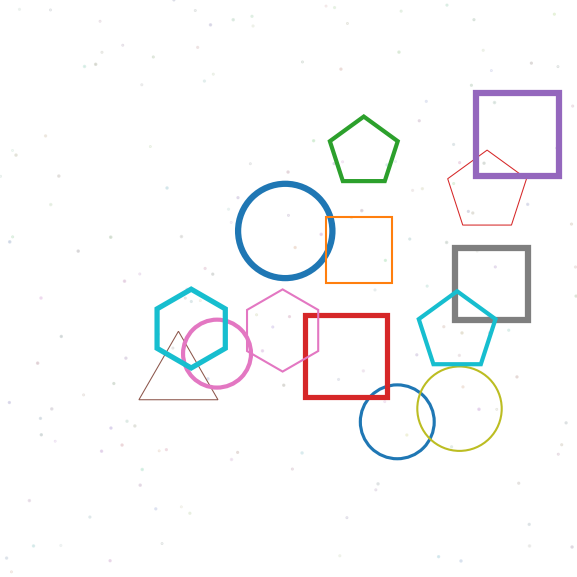[{"shape": "circle", "thickness": 3, "radius": 0.41, "center": [0.494, 0.599]}, {"shape": "circle", "thickness": 1.5, "radius": 0.32, "center": [0.688, 0.269]}, {"shape": "square", "thickness": 1, "radius": 0.29, "center": [0.622, 0.566]}, {"shape": "pentagon", "thickness": 2, "radius": 0.31, "center": [0.63, 0.736]}, {"shape": "square", "thickness": 2.5, "radius": 0.36, "center": [0.599, 0.382]}, {"shape": "pentagon", "thickness": 0.5, "radius": 0.36, "center": [0.843, 0.667]}, {"shape": "square", "thickness": 3, "radius": 0.36, "center": [0.896, 0.767]}, {"shape": "triangle", "thickness": 0.5, "radius": 0.4, "center": [0.309, 0.346]}, {"shape": "hexagon", "thickness": 1, "radius": 0.36, "center": [0.489, 0.427]}, {"shape": "circle", "thickness": 2, "radius": 0.29, "center": [0.376, 0.387]}, {"shape": "square", "thickness": 3, "radius": 0.31, "center": [0.851, 0.507]}, {"shape": "circle", "thickness": 1, "radius": 0.37, "center": [0.796, 0.291]}, {"shape": "pentagon", "thickness": 2, "radius": 0.35, "center": [0.792, 0.425]}, {"shape": "hexagon", "thickness": 2.5, "radius": 0.34, "center": [0.331, 0.43]}]